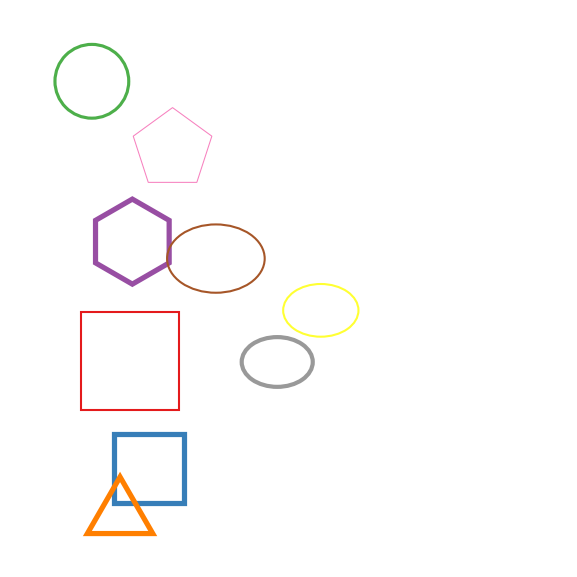[{"shape": "square", "thickness": 1, "radius": 0.43, "center": [0.225, 0.374]}, {"shape": "square", "thickness": 2.5, "radius": 0.3, "center": [0.258, 0.188]}, {"shape": "circle", "thickness": 1.5, "radius": 0.32, "center": [0.159, 0.858]}, {"shape": "hexagon", "thickness": 2.5, "radius": 0.37, "center": [0.229, 0.581]}, {"shape": "triangle", "thickness": 2.5, "radius": 0.33, "center": [0.208, 0.108]}, {"shape": "oval", "thickness": 1, "radius": 0.33, "center": [0.556, 0.462]}, {"shape": "oval", "thickness": 1, "radius": 0.42, "center": [0.374, 0.551]}, {"shape": "pentagon", "thickness": 0.5, "radius": 0.36, "center": [0.299, 0.741]}, {"shape": "oval", "thickness": 2, "radius": 0.31, "center": [0.48, 0.372]}]